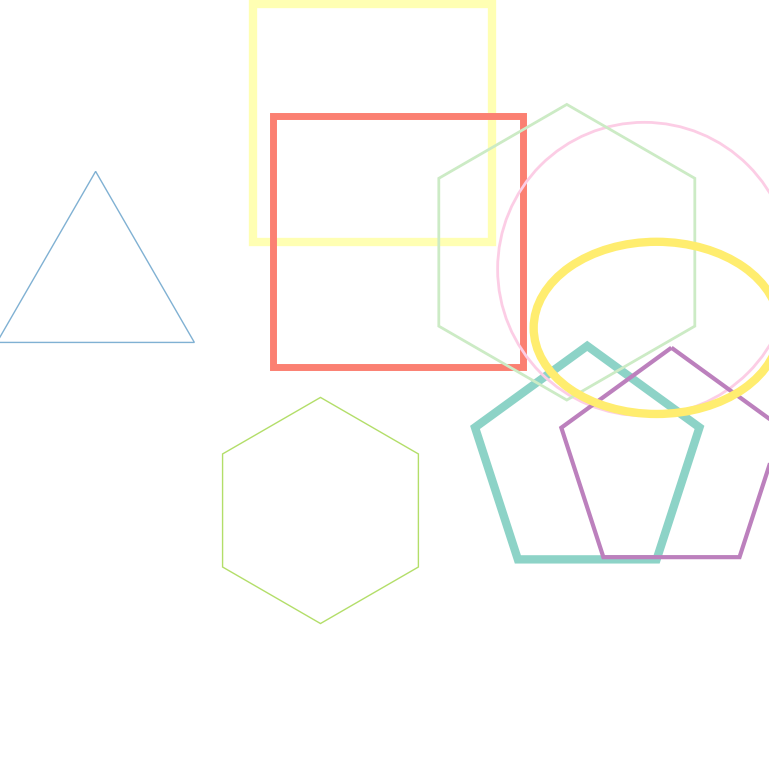[{"shape": "pentagon", "thickness": 3, "radius": 0.77, "center": [0.763, 0.398]}, {"shape": "square", "thickness": 3, "radius": 0.77, "center": [0.484, 0.84]}, {"shape": "square", "thickness": 2.5, "radius": 0.81, "center": [0.517, 0.686]}, {"shape": "triangle", "thickness": 0.5, "radius": 0.74, "center": [0.124, 0.629]}, {"shape": "hexagon", "thickness": 0.5, "radius": 0.73, "center": [0.416, 0.337]}, {"shape": "circle", "thickness": 1, "radius": 0.95, "center": [0.837, 0.651]}, {"shape": "pentagon", "thickness": 1.5, "radius": 0.75, "center": [0.872, 0.398]}, {"shape": "hexagon", "thickness": 1, "radius": 0.96, "center": [0.736, 0.672]}, {"shape": "oval", "thickness": 3, "radius": 0.8, "center": [0.853, 0.574]}]